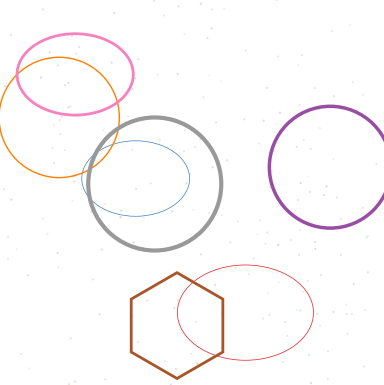[{"shape": "oval", "thickness": 0.5, "radius": 0.88, "center": [0.638, 0.188]}, {"shape": "oval", "thickness": 0.5, "radius": 0.7, "center": [0.352, 0.536]}, {"shape": "circle", "thickness": 2.5, "radius": 0.79, "center": [0.858, 0.566]}, {"shape": "circle", "thickness": 1, "radius": 0.78, "center": [0.154, 0.695]}, {"shape": "hexagon", "thickness": 2, "radius": 0.69, "center": [0.46, 0.154]}, {"shape": "oval", "thickness": 2, "radius": 0.75, "center": [0.195, 0.807]}, {"shape": "circle", "thickness": 3, "radius": 0.86, "center": [0.402, 0.522]}]